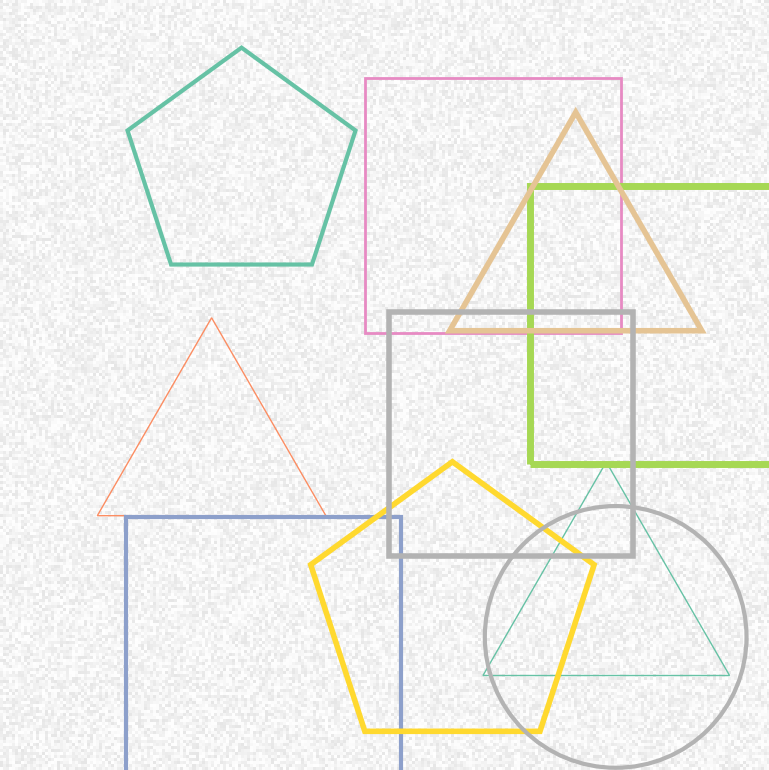[{"shape": "triangle", "thickness": 0.5, "radius": 0.92, "center": [0.787, 0.215]}, {"shape": "pentagon", "thickness": 1.5, "radius": 0.78, "center": [0.314, 0.782]}, {"shape": "triangle", "thickness": 0.5, "radius": 0.86, "center": [0.275, 0.416]}, {"shape": "square", "thickness": 1.5, "radius": 0.89, "center": [0.343, 0.15]}, {"shape": "square", "thickness": 1, "radius": 0.83, "center": [0.64, 0.733]}, {"shape": "square", "thickness": 2.5, "radius": 0.9, "center": [0.869, 0.578]}, {"shape": "pentagon", "thickness": 2, "radius": 0.97, "center": [0.588, 0.207]}, {"shape": "triangle", "thickness": 2, "radius": 0.95, "center": [0.748, 0.665]}, {"shape": "square", "thickness": 2, "radius": 0.79, "center": [0.664, 0.436]}, {"shape": "circle", "thickness": 1.5, "radius": 0.85, "center": [0.8, 0.173]}]